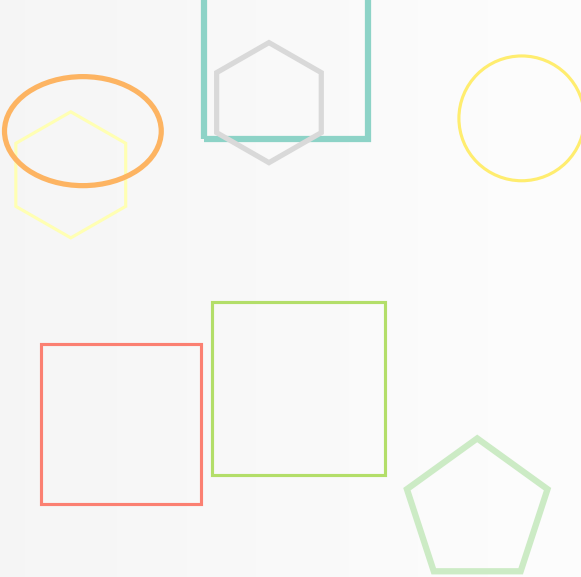[{"shape": "square", "thickness": 3, "radius": 0.7, "center": [0.492, 0.899]}, {"shape": "hexagon", "thickness": 1.5, "radius": 0.55, "center": [0.122, 0.696]}, {"shape": "square", "thickness": 1.5, "radius": 0.69, "center": [0.208, 0.265]}, {"shape": "oval", "thickness": 2.5, "radius": 0.67, "center": [0.143, 0.772]}, {"shape": "square", "thickness": 1.5, "radius": 0.75, "center": [0.514, 0.327]}, {"shape": "hexagon", "thickness": 2.5, "radius": 0.52, "center": [0.463, 0.821]}, {"shape": "pentagon", "thickness": 3, "radius": 0.64, "center": [0.821, 0.113]}, {"shape": "circle", "thickness": 1.5, "radius": 0.54, "center": [0.898, 0.794]}]